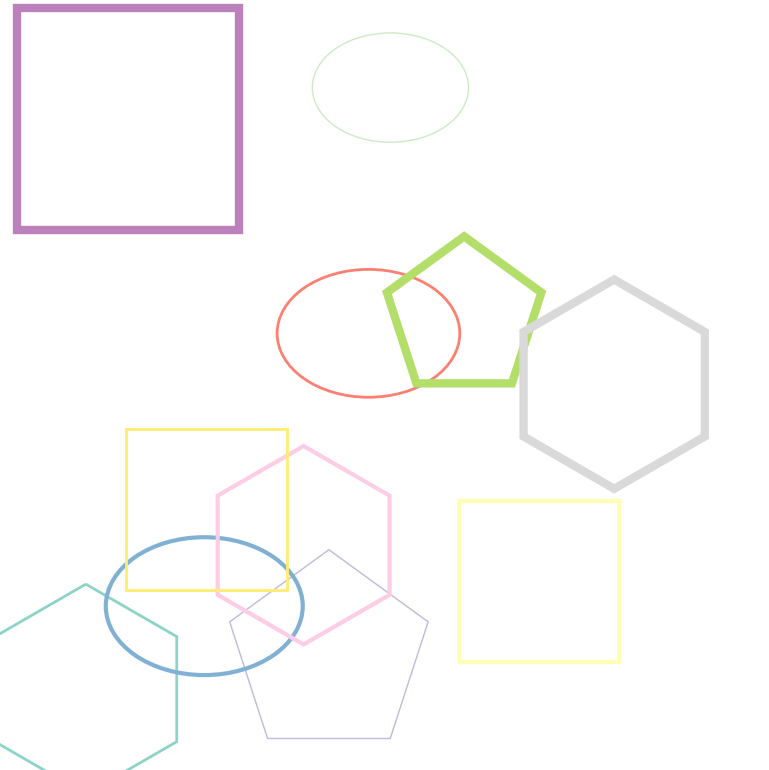[{"shape": "hexagon", "thickness": 1, "radius": 0.68, "center": [0.111, 0.105]}, {"shape": "square", "thickness": 1.5, "radius": 0.52, "center": [0.7, 0.245]}, {"shape": "pentagon", "thickness": 0.5, "radius": 0.68, "center": [0.427, 0.151]}, {"shape": "oval", "thickness": 1, "radius": 0.59, "center": [0.479, 0.567]}, {"shape": "oval", "thickness": 1.5, "radius": 0.64, "center": [0.265, 0.213]}, {"shape": "pentagon", "thickness": 3, "radius": 0.53, "center": [0.603, 0.587]}, {"shape": "hexagon", "thickness": 1.5, "radius": 0.64, "center": [0.394, 0.292]}, {"shape": "hexagon", "thickness": 3, "radius": 0.68, "center": [0.798, 0.501]}, {"shape": "square", "thickness": 3, "radius": 0.72, "center": [0.166, 0.845]}, {"shape": "oval", "thickness": 0.5, "radius": 0.51, "center": [0.507, 0.886]}, {"shape": "square", "thickness": 1, "radius": 0.52, "center": [0.268, 0.338]}]